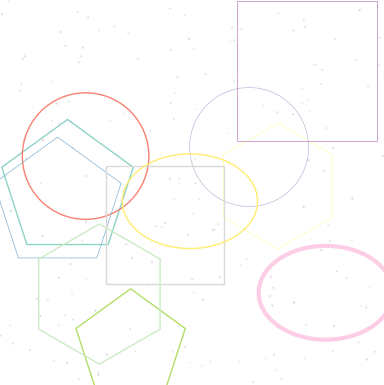[{"shape": "pentagon", "thickness": 1, "radius": 0.9, "center": [0.175, 0.51]}, {"shape": "hexagon", "thickness": 0.5, "radius": 0.82, "center": [0.722, 0.517]}, {"shape": "circle", "thickness": 0.5, "radius": 0.77, "center": [0.647, 0.618]}, {"shape": "circle", "thickness": 1, "radius": 0.82, "center": [0.222, 0.595]}, {"shape": "pentagon", "thickness": 0.5, "radius": 0.87, "center": [0.15, 0.47]}, {"shape": "pentagon", "thickness": 1, "radius": 0.75, "center": [0.339, 0.101]}, {"shape": "oval", "thickness": 3, "radius": 0.87, "center": [0.846, 0.24]}, {"shape": "square", "thickness": 1, "radius": 0.77, "center": [0.429, 0.415]}, {"shape": "square", "thickness": 0.5, "radius": 0.91, "center": [0.798, 0.816]}, {"shape": "hexagon", "thickness": 1, "radius": 0.91, "center": [0.258, 0.236]}, {"shape": "oval", "thickness": 1, "radius": 0.88, "center": [0.493, 0.477]}]